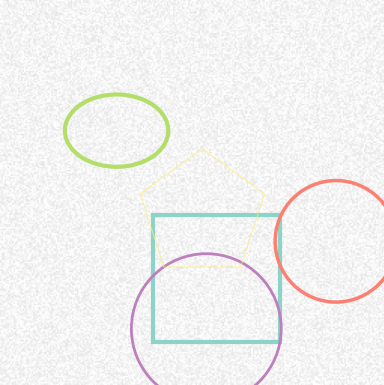[{"shape": "square", "thickness": 3, "radius": 0.82, "center": [0.562, 0.276]}, {"shape": "circle", "thickness": 2.5, "radius": 0.79, "center": [0.872, 0.373]}, {"shape": "oval", "thickness": 3, "radius": 0.67, "center": [0.303, 0.661]}, {"shape": "circle", "thickness": 2, "radius": 0.97, "center": [0.536, 0.146]}, {"shape": "pentagon", "thickness": 0.5, "radius": 0.85, "center": [0.525, 0.444]}]